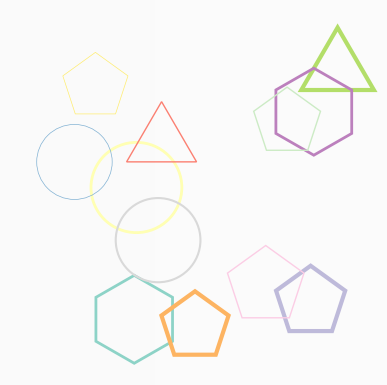[{"shape": "hexagon", "thickness": 2, "radius": 0.57, "center": [0.346, 0.171]}, {"shape": "circle", "thickness": 2, "radius": 0.59, "center": [0.352, 0.513]}, {"shape": "pentagon", "thickness": 3, "radius": 0.47, "center": [0.802, 0.216]}, {"shape": "triangle", "thickness": 1, "radius": 0.52, "center": [0.417, 0.632]}, {"shape": "circle", "thickness": 0.5, "radius": 0.49, "center": [0.192, 0.579]}, {"shape": "pentagon", "thickness": 3, "radius": 0.46, "center": [0.503, 0.152]}, {"shape": "triangle", "thickness": 3, "radius": 0.54, "center": [0.871, 0.82]}, {"shape": "pentagon", "thickness": 1, "radius": 0.52, "center": [0.686, 0.259]}, {"shape": "circle", "thickness": 1.5, "radius": 0.55, "center": [0.408, 0.376]}, {"shape": "hexagon", "thickness": 2, "radius": 0.56, "center": [0.81, 0.71]}, {"shape": "pentagon", "thickness": 1, "radius": 0.45, "center": [0.741, 0.683]}, {"shape": "pentagon", "thickness": 0.5, "radius": 0.44, "center": [0.246, 0.776]}]